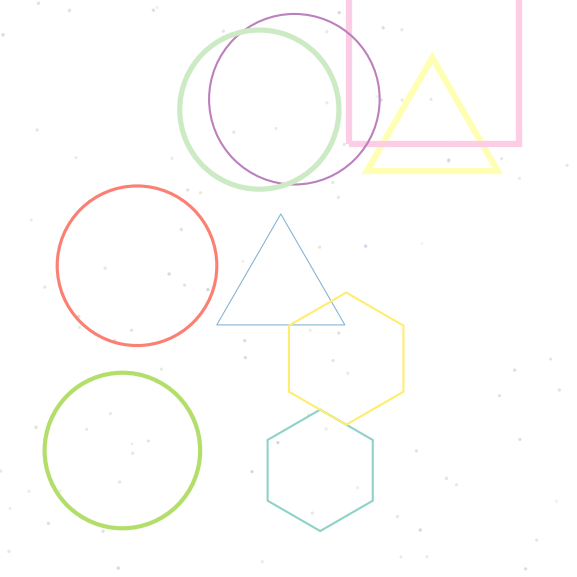[{"shape": "hexagon", "thickness": 1, "radius": 0.53, "center": [0.554, 0.185]}, {"shape": "triangle", "thickness": 3, "radius": 0.65, "center": [0.749, 0.768]}, {"shape": "circle", "thickness": 1.5, "radius": 0.69, "center": [0.237, 0.539]}, {"shape": "triangle", "thickness": 0.5, "radius": 0.64, "center": [0.486, 0.501]}, {"shape": "circle", "thickness": 2, "radius": 0.67, "center": [0.212, 0.219]}, {"shape": "square", "thickness": 3, "radius": 0.73, "center": [0.751, 0.897]}, {"shape": "circle", "thickness": 1, "radius": 0.74, "center": [0.51, 0.827]}, {"shape": "circle", "thickness": 2.5, "radius": 0.69, "center": [0.449, 0.809]}, {"shape": "hexagon", "thickness": 1, "radius": 0.57, "center": [0.599, 0.378]}]